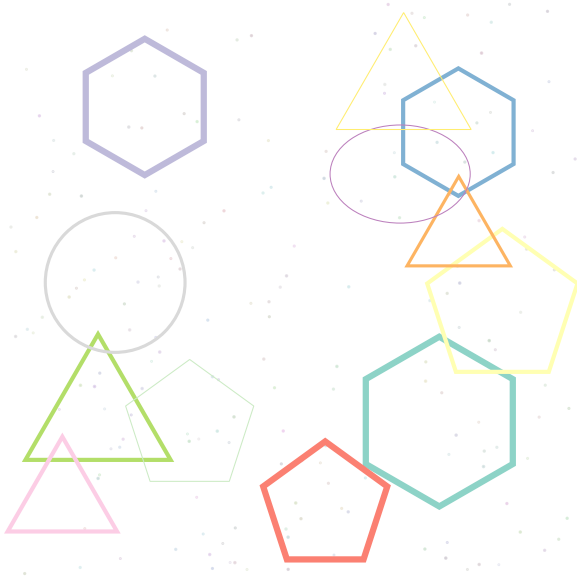[{"shape": "hexagon", "thickness": 3, "radius": 0.73, "center": [0.761, 0.269]}, {"shape": "pentagon", "thickness": 2, "radius": 0.68, "center": [0.87, 0.466]}, {"shape": "hexagon", "thickness": 3, "radius": 0.59, "center": [0.251, 0.814]}, {"shape": "pentagon", "thickness": 3, "radius": 0.56, "center": [0.563, 0.122]}, {"shape": "hexagon", "thickness": 2, "radius": 0.55, "center": [0.794, 0.77]}, {"shape": "triangle", "thickness": 1.5, "radius": 0.52, "center": [0.794, 0.59]}, {"shape": "triangle", "thickness": 2, "radius": 0.73, "center": [0.17, 0.275]}, {"shape": "triangle", "thickness": 2, "radius": 0.55, "center": [0.108, 0.134]}, {"shape": "circle", "thickness": 1.5, "radius": 0.6, "center": [0.199, 0.51]}, {"shape": "oval", "thickness": 0.5, "radius": 0.61, "center": [0.693, 0.698]}, {"shape": "pentagon", "thickness": 0.5, "radius": 0.58, "center": [0.328, 0.26]}, {"shape": "triangle", "thickness": 0.5, "radius": 0.67, "center": [0.699, 0.842]}]